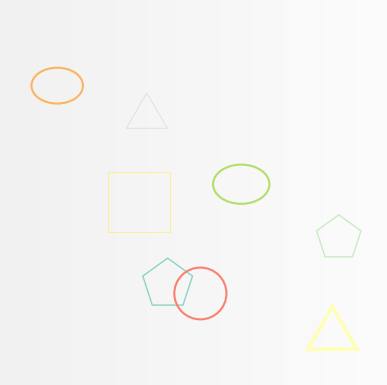[{"shape": "pentagon", "thickness": 1, "radius": 0.34, "center": [0.433, 0.262]}, {"shape": "triangle", "thickness": 2.5, "radius": 0.37, "center": [0.858, 0.13]}, {"shape": "circle", "thickness": 1.5, "radius": 0.34, "center": [0.517, 0.238]}, {"shape": "oval", "thickness": 1.5, "radius": 0.33, "center": [0.148, 0.778]}, {"shape": "oval", "thickness": 1.5, "radius": 0.36, "center": [0.623, 0.522]}, {"shape": "triangle", "thickness": 0.5, "radius": 0.31, "center": [0.379, 0.698]}, {"shape": "pentagon", "thickness": 1, "radius": 0.3, "center": [0.874, 0.382]}, {"shape": "square", "thickness": 0.5, "radius": 0.39, "center": [0.359, 0.475]}]